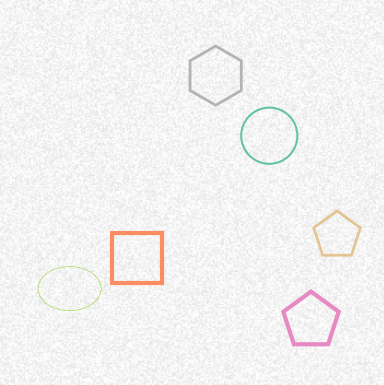[{"shape": "circle", "thickness": 1.5, "radius": 0.36, "center": [0.699, 0.647]}, {"shape": "square", "thickness": 3, "radius": 0.32, "center": [0.355, 0.329]}, {"shape": "pentagon", "thickness": 3, "radius": 0.38, "center": [0.808, 0.167]}, {"shape": "oval", "thickness": 0.5, "radius": 0.41, "center": [0.181, 0.25]}, {"shape": "pentagon", "thickness": 2, "radius": 0.32, "center": [0.876, 0.389]}, {"shape": "hexagon", "thickness": 2, "radius": 0.38, "center": [0.56, 0.804]}]